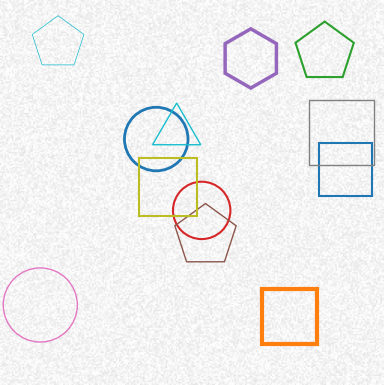[{"shape": "square", "thickness": 1.5, "radius": 0.34, "center": [0.898, 0.561]}, {"shape": "circle", "thickness": 2, "radius": 0.41, "center": [0.406, 0.639]}, {"shape": "square", "thickness": 3, "radius": 0.35, "center": [0.751, 0.178]}, {"shape": "pentagon", "thickness": 1.5, "radius": 0.4, "center": [0.843, 0.864]}, {"shape": "circle", "thickness": 1.5, "radius": 0.37, "center": [0.524, 0.453]}, {"shape": "hexagon", "thickness": 2.5, "radius": 0.38, "center": [0.651, 0.848]}, {"shape": "pentagon", "thickness": 1, "radius": 0.42, "center": [0.534, 0.388]}, {"shape": "circle", "thickness": 1, "radius": 0.48, "center": [0.105, 0.208]}, {"shape": "square", "thickness": 1, "radius": 0.42, "center": [0.888, 0.655]}, {"shape": "square", "thickness": 1.5, "radius": 0.38, "center": [0.436, 0.513]}, {"shape": "triangle", "thickness": 1, "radius": 0.36, "center": [0.459, 0.66]}, {"shape": "pentagon", "thickness": 0.5, "radius": 0.35, "center": [0.151, 0.889]}]